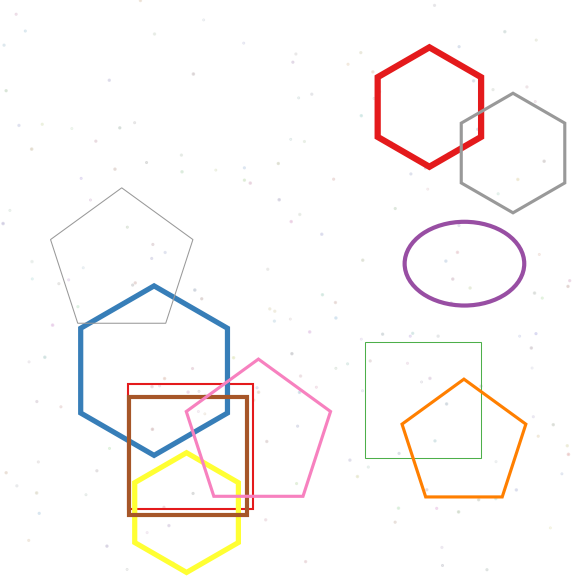[{"shape": "hexagon", "thickness": 3, "radius": 0.52, "center": [0.744, 0.814]}, {"shape": "square", "thickness": 1, "radius": 0.54, "center": [0.33, 0.226]}, {"shape": "hexagon", "thickness": 2.5, "radius": 0.73, "center": [0.267, 0.357]}, {"shape": "square", "thickness": 0.5, "radius": 0.5, "center": [0.733, 0.306]}, {"shape": "oval", "thickness": 2, "radius": 0.52, "center": [0.804, 0.543]}, {"shape": "pentagon", "thickness": 1.5, "radius": 0.56, "center": [0.803, 0.23]}, {"shape": "hexagon", "thickness": 2.5, "radius": 0.52, "center": [0.323, 0.112]}, {"shape": "square", "thickness": 2, "radius": 0.51, "center": [0.325, 0.209]}, {"shape": "pentagon", "thickness": 1.5, "radius": 0.66, "center": [0.447, 0.246]}, {"shape": "pentagon", "thickness": 0.5, "radius": 0.65, "center": [0.211, 0.544]}, {"shape": "hexagon", "thickness": 1.5, "radius": 0.52, "center": [0.888, 0.734]}]